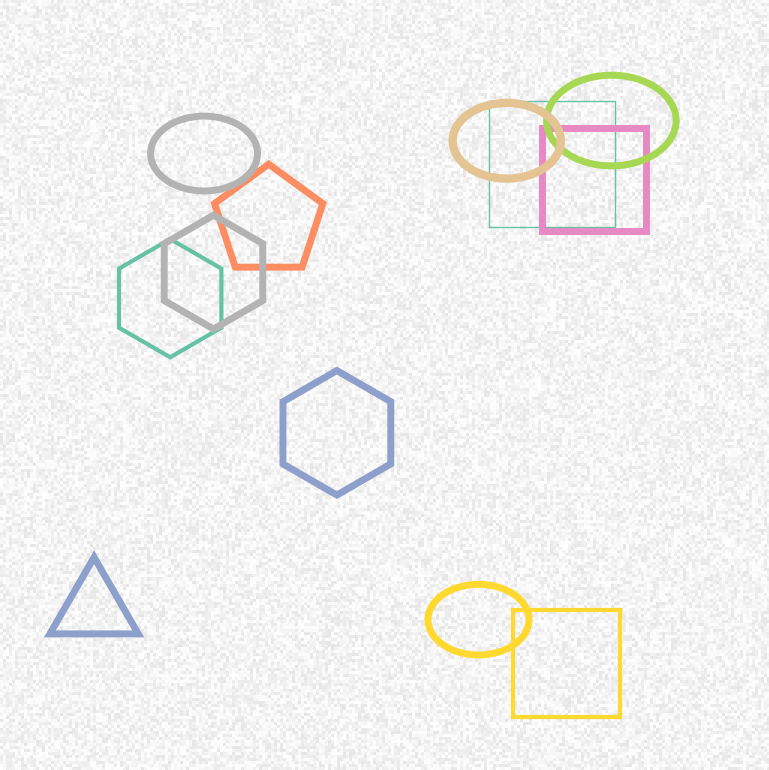[{"shape": "square", "thickness": 0.5, "radius": 0.41, "center": [0.717, 0.787]}, {"shape": "hexagon", "thickness": 1.5, "radius": 0.38, "center": [0.221, 0.613]}, {"shape": "pentagon", "thickness": 2.5, "radius": 0.37, "center": [0.349, 0.713]}, {"shape": "hexagon", "thickness": 2.5, "radius": 0.4, "center": [0.437, 0.438]}, {"shape": "triangle", "thickness": 2.5, "radius": 0.33, "center": [0.122, 0.21]}, {"shape": "square", "thickness": 2.5, "radius": 0.34, "center": [0.771, 0.767]}, {"shape": "oval", "thickness": 2.5, "radius": 0.42, "center": [0.794, 0.843]}, {"shape": "square", "thickness": 1.5, "radius": 0.35, "center": [0.736, 0.138]}, {"shape": "oval", "thickness": 2.5, "radius": 0.33, "center": [0.621, 0.195]}, {"shape": "oval", "thickness": 3, "radius": 0.35, "center": [0.658, 0.817]}, {"shape": "hexagon", "thickness": 2.5, "radius": 0.37, "center": [0.277, 0.647]}, {"shape": "oval", "thickness": 2.5, "radius": 0.35, "center": [0.265, 0.801]}]